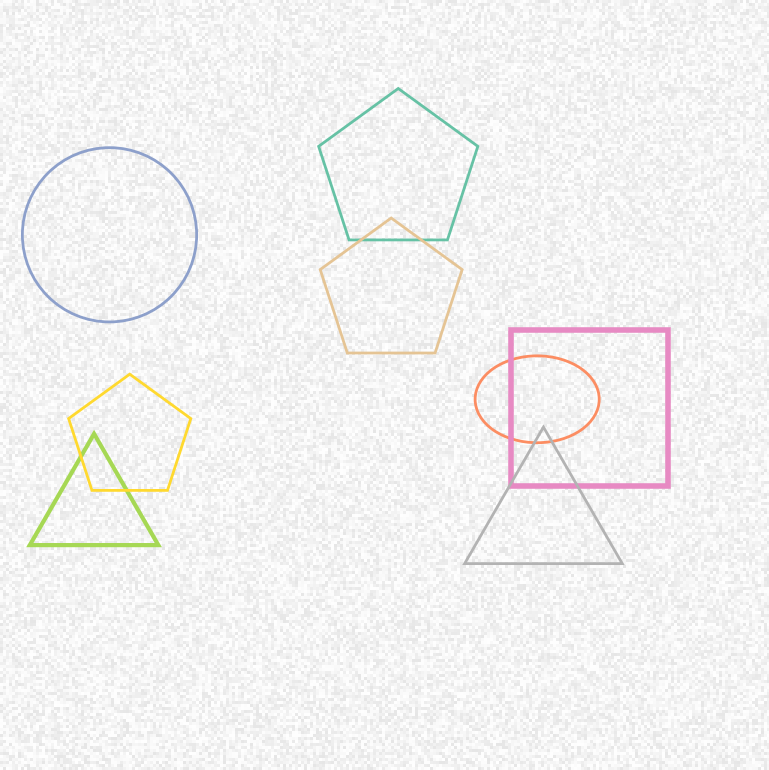[{"shape": "pentagon", "thickness": 1, "radius": 0.54, "center": [0.517, 0.776]}, {"shape": "oval", "thickness": 1, "radius": 0.4, "center": [0.698, 0.481]}, {"shape": "circle", "thickness": 1, "radius": 0.57, "center": [0.142, 0.695]}, {"shape": "square", "thickness": 2, "radius": 0.51, "center": [0.766, 0.47]}, {"shape": "triangle", "thickness": 1.5, "radius": 0.48, "center": [0.122, 0.34]}, {"shape": "pentagon", "thickness": 1, "radius": 0.42, "center": [0.168, 0.431]}, {"shape": "pentagon", "thickness": 1, "radius": 0.48, "center": [0.508, 0.62]}, {"shape": "triangle", "thickness": 1, "radius": 0.59, "center": [0.706, 0.327]}]